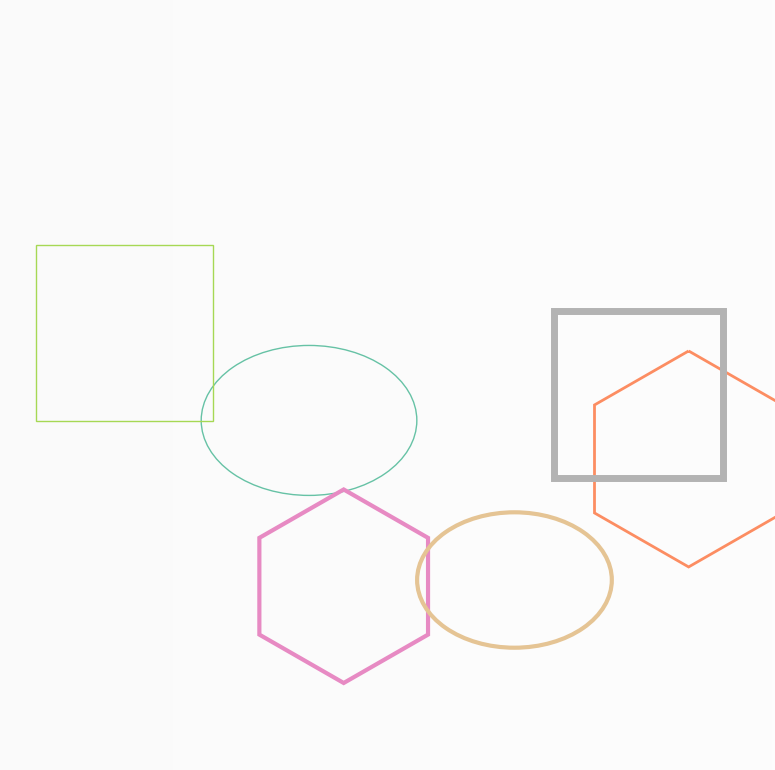[{"shape": "oval", "thickness": 0.5, "radius": 0.7, "center": [0.399, 0.454]}, {"shape": "hexagon", "thickness": 1, "radius": 0.7, "center": [0.889, 0.404]}, {"shape": "hexagon", "thickness": 1.5, "radius": 0.63, "center": [0.443, 0.239]}, {"shape": "square", "thickness": 0.5, "radius": 0.57, "center": [0.161, 0.567]}, {"shape": "oval", "thickness": 1.5, "radius": 0.63, "center": [0.664, 0.247]}, {"shape": "square", "thickness": 2.5, "radius": 0.54, "center": [0.824, 0.487]}]